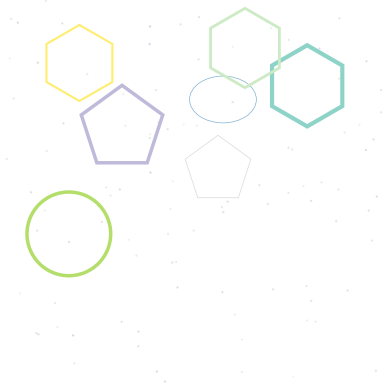[{"shape": "hexagon", "thickness": 3, "radius": 0.53, "center": [0.798, 0.777]}, {"shape": "pentagon", "thickness": 2.5, "radius": 0.56, "center": [0.317, 0.667]}, {"shape": "oval", "thickness": 0.5, "radius": 0.43, "center": [0.579, 0.742]}, {"shape": "circle", "thickness": 2.5, "radius": 0.54, "center": [0.179, 0.393]}, {"shape": "pentagon", "thickness": 0.5, "radius": 0.45, "center": [0.566, 0.559]}, {"shape": "hexagon", "thickness": 2, "radius": 0.52, "center": [0.636, 0.875]}, {"shape": "hexagon", "thickness": 1.5, "radius": 0.49, "center": [0.206, 0.836]}]